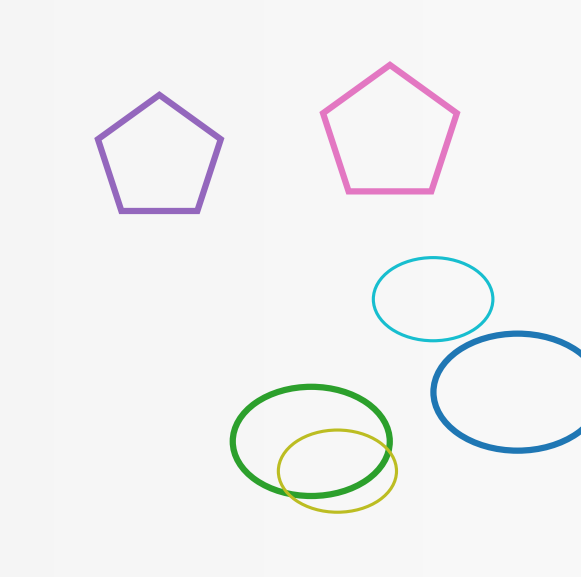[{"shape": "oval", "thickness": 3, "radius": 0.72, "center": [0.89, 0.32]}, {"shape": "oval", "thickness": 3, "radius": 0.68, "center": [0.536, 0.235]}, {"shape": "pentagon", "thickness": 3, "radius": 0.56, "center": [0.274, 0.724]}, {"shape": "pentagon", "thickness": 3, "radius": 0.61, "center": [0.671, 0.766]}, {"shape": "oval", "thickness": 1.5, "radius": 0.51, "center": [0.581, 0.183]}, {"shape": "oval", "thickness": 1.5, "radius": 0.51, "center": [0.745, 0.481]}]